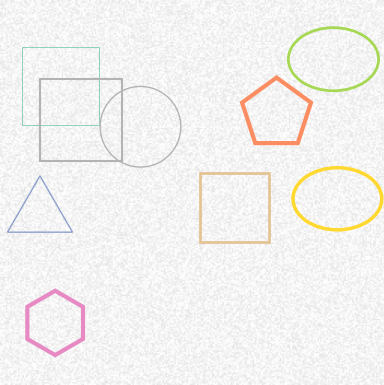[{"shape": "square", "thickness": 0.5, "radius": 0.5, "center": [0.157, 0.776]}, {"shape": "pentagon", "thickness": 3, "radius": 0.47, "center": [0.718, 0.704]}, {"shape": "triangle", "thickness": 1, "radius": 0.49, "center": [0.104, 0.446]}, {"shape": "hexagon", "thickness": 3, "radius": 0.42, "center": [0.143, 0.161]}, {"shape": "oval", "thickness": 2, "radius": 0.59, "center": [0.866, 0.846]}, {"shape": "oval", "thickness": 2.5, "radius": 0.58, "center": [0.876, 0.484]}, {"shape": "square", "thickness": 2, "radius": 0.45, "center": [0.61, 0.461]}, {"shape": "circle", "thickness": 1, "radius": 0.52, "center": [0.365, 0.671]}, {"shape": "square", "thickness": 1.5, "radius": 0.53, "center": [0.211, 0.688]}]